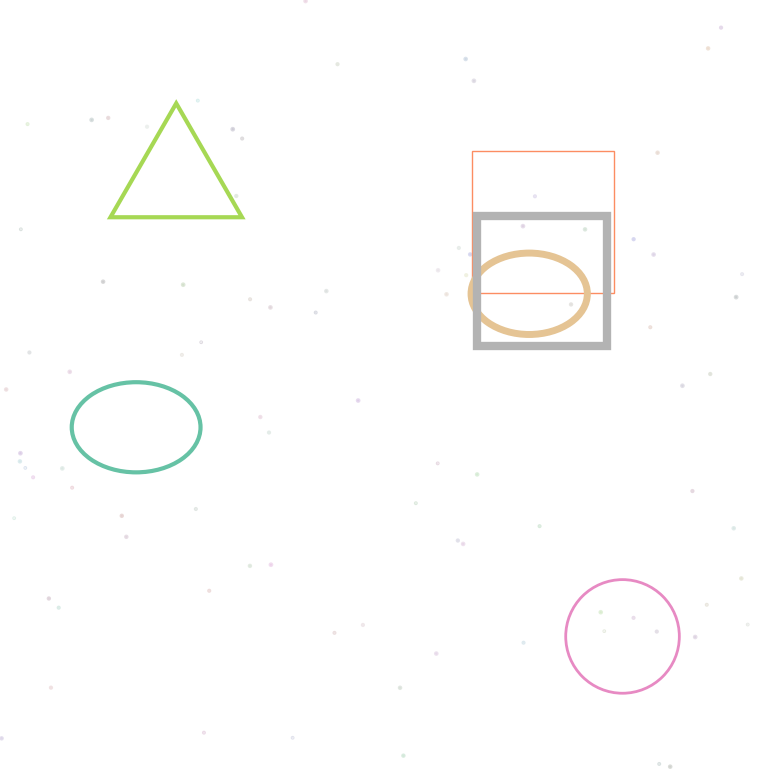[{"shape": "oval", "thickness": 1.5, "radius": 0.42, "center": [0.177, 0.445]}, {"shape": "square", "thickness": 0.5, "radius": 0.46, "center": [0.705, 0.711]}, {"shape": "circle", "thickness": 1, "radius": 0.37, "center": [0.808, 0.173]}, {"shape": "triangle", "thickness": 1.5, "radius": 0.49, "center": [0.229, 0.767]}, {"shape": "oval", "thickness": 2.5, "radius": 0.38, "center": [0.687, 0.618]}, {"shape": "square", "thickness": 3, "radius": 0.42, "center": [0.703, 0.635]}]